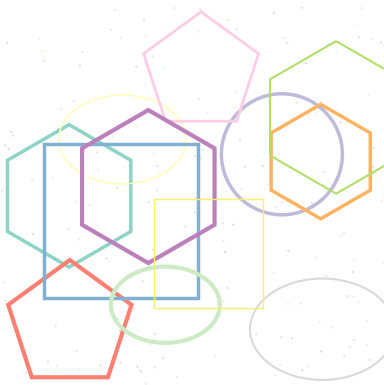[{"shape": "hexagon", "thickness": 2.5, "radius": 0.92, "center": [0.18, 0.491]}, {"shape": "oval", "thickness": 1, "radius": 0.82, "center": [0.318, 0.638]}, {"shape": "circle", "thickness": 2.5, "radius": 0.79, "center": [0.732, 0.599]}, {"shape": "pentagon", "thickness": 3, "radius": 0.84, "center": [0.181, 0.156]}, {"shape": "square", "thickness": 2.5, "radius": 1.0, "center": [0.315, 0.426]}, {"shape": "hexagon", "thickness": 2.5, "radius": 0.74, "center": [0.833, 0.58]}, {"shape": "hexagon", "thickness": 1.5, "radius": 0.99, "center": [0.873, 0.695]}, {"shape": "pentagon", "thickness": 2, "radius": 0.79, "center": [0.522, 0.812]}, {"shape": "oval", "thickness": 1.5, "radius": 0.94, "center": [0.837, 0.145]}, {"shape": "hexagon", "thickness": 3, "radius": 0.99, "center": [0.385, 0.515]}, {"shape": "oval", "thickness": 3, "radius": 0.71, "center": [0.429, 0.208]}, {"shape": "square", "thickness": 1, "radius": 0.71, "center": [0.542, 0.34]}]